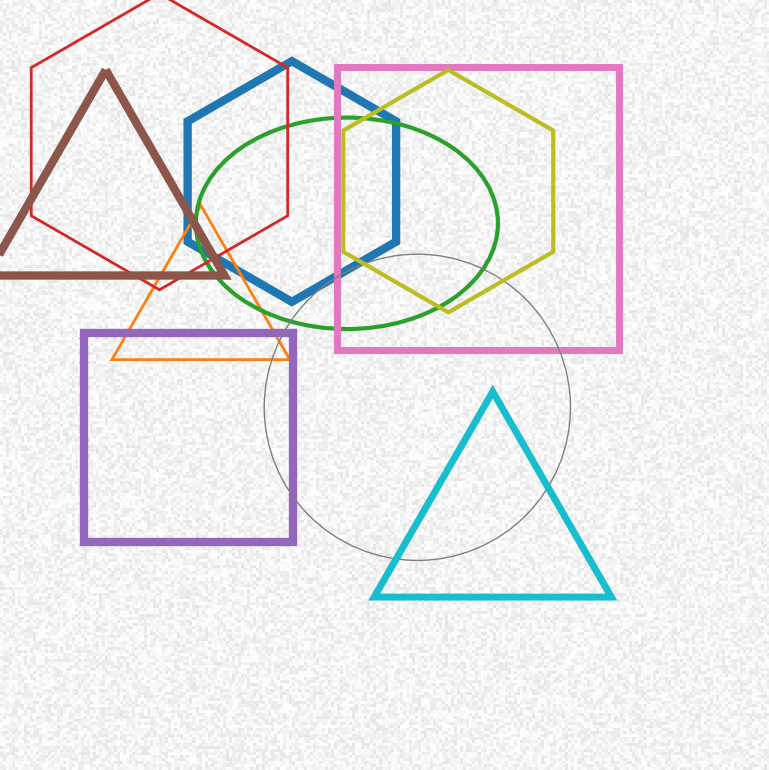[{"shape": "hexagon", "thickness": 3, "radius": 0.78, "center": [0.379, 0.764]}, {"shape": "triangle", "thickness": 1, "radius": 0.67, "center": [0.261, 0.6]}, {"shape": "oval", "thickness": 1.5, "radius": 0.98, "center": [0.451, 0.71]}, {"shape": "hexagon", "thickness": 1, "radius": 0.96, "center": [0.207, 0.816]}, {"shape": "square", "thickness": 3, "radius": 0.68, "center": [0.244, 0.432]}, {"shape": "triangle", "thickness": 3, "radius": 0.89, "center": [0.137, 0.731]}, {"shape": "square", "thickness": 2.5, "radius": 0.92, "center": [0.621, 0.73]}, {"shape": "circle", "thickness": 0.5, "radius": 0.99, "center": [0.542, 0.471]}, {"shape": "hexagon", "thickness": 1.5, "radius": 0.79, "center": [0.582, 0.752]}, {"shape": "triangle", "thickness": 2.5, "radius": 0.89, "center": [0.64, 0.314]}]